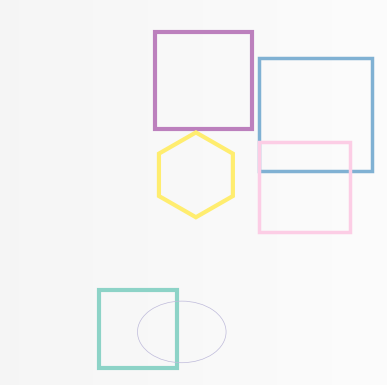[{"shape": "square", "thickness": 3, "radius": 0.51, "center": [0.355, 0.146]}, {"shape": "oval", "thickness": 0.5, "radius": 0.57, "center": [0.469, 0.138]}, {"shape": "square", "thickness": 2.5, "radius": 0.73, "center": [0.814, 0.702]}, {"shape": "square", "thickness": 2.5, "radius": 0.59, "center": [0.787, 0.514]}, {"shape": "square", "thickness": 3, "radius": 0.63, "center": [0.526, 0.791]}, {"shape": "hexagon", "thickness": 3, "radius": 0.55, "center": [0.506, 0.546]}]